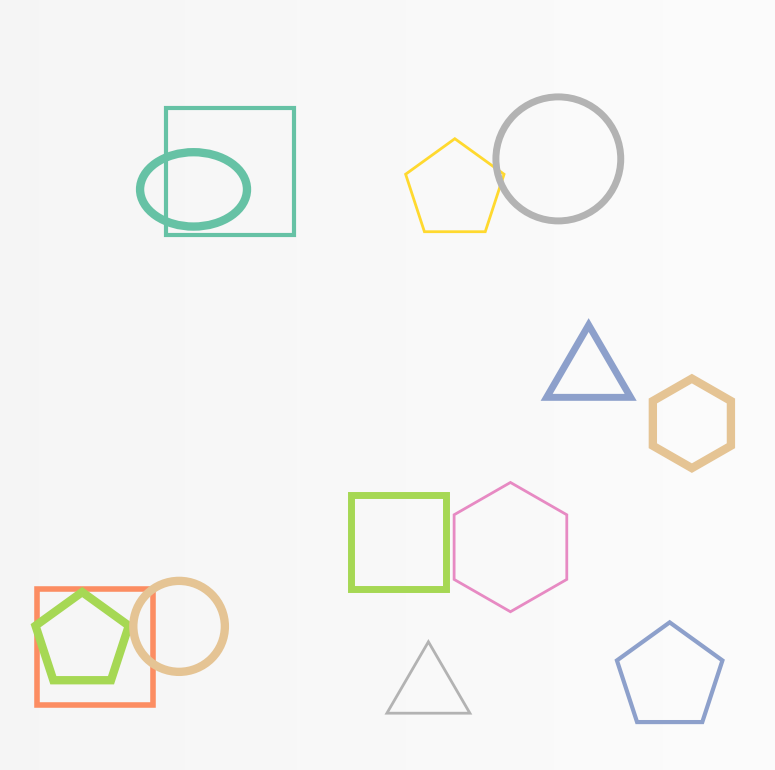[{"shape": "oval", "thickness": 3, "radius": 0.34, "center": [0.25, 0.754]}, {"shape": "square", "thickness": 1.5, "radius": 0.41, "center": [0.296, 0.777]}, {"shape": "square", "thickness": 2, "radius": 0.37, "center": [0.122, 0.16]}, {"shape": "pentagon", "thickness": 1.5, "radius": 0.36, "center": [0.864, 0.12]}, {"shape": "triangle", "thickness": 2.5, "radius": 0.31, "center": [0.76, 0.515]}, {"shape": "hexagon", "thickness": 1, "radius": 0.42, "center": [0.659, 0.289]}, {"shape": "pentagon", "thickness": 3, "radius": 0.32, "center": [0.106, 0.168]}, {"shape": "square", "thickness": 2.5, "radius": 0.31, "center": [0.514, 0.296]}, {"shape": "pentagon", "thickness": 1, "radius": 0.33, "center": [0.587, 0.753]}, {"shape": "hexagon", "thickness": 3, "radius": 0.29, "center": [0.893, 0.45]}, {"shape": "circle", "thickness": 3, "radius": 0.3, "center": [0.231, 0.187]}, {"shape": "triangle", "thickness": 1, "radius": 0.31, "center": [0.553, 0.105]}, {"shape": "circle", "thickness": 2.5, "radius": 0.4, "center": [0.72, 0.794]}]